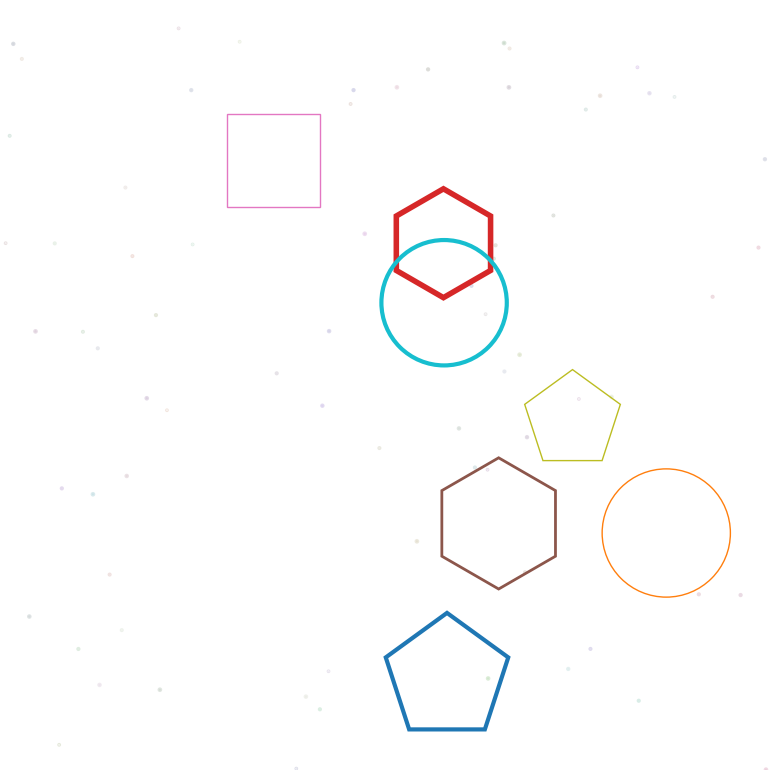[{"shape": "pentagon", "thickness": 1.5, "radius": 0.42, "center": [0.581, 0.12]}, {"shape": "circle", "thickness": 0.5, "radius": 0.42, "center": [0.865, 0.308]}, {"shape": "hexagon", "thickness": 2, "radius": 0.35, "center": [0.576, 0.684]}, {"shape": "hexagon", "thickness": 1, "radius": 0.43, "center": [0.648, 0.32]}, {"shape": "square", "thickness": 0.5, "radius": 0.3, "center": [0.355, 0.792]}, {"shape": "pentagon", "thickness": 0.5, "radius": 0.33, "center": [0.744, 0.455]}, {"shape": "circle", "thickness": 1.5, "radius": 0.41, "center": [0.577, 0.607]}]